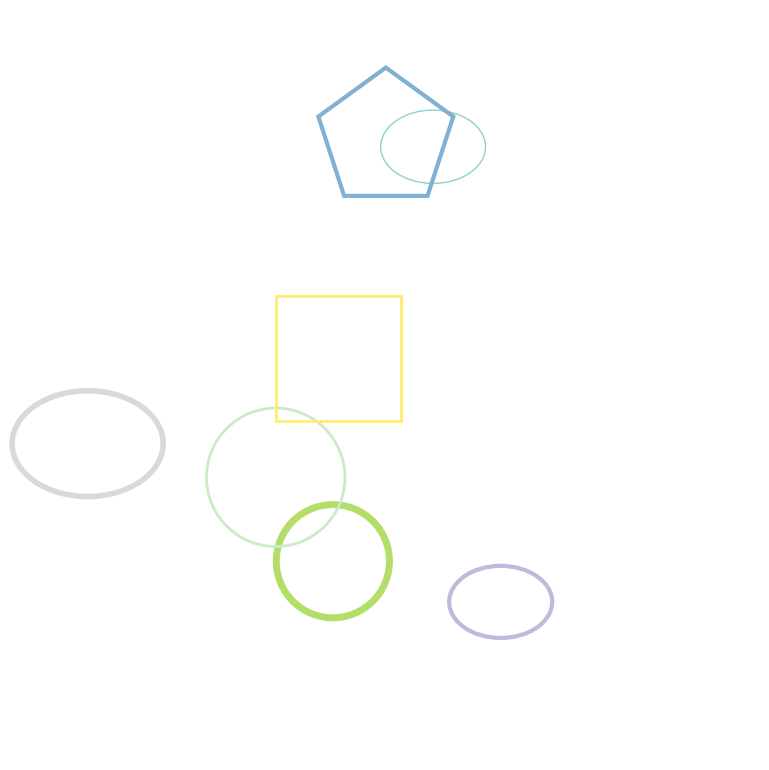[{"shape": "oval", "thickness": 0.5, "radius": 0.34, "center": [0.562, 0.809]}, {"shape": "oval", "thickness": 1.5, "radius": 0.33, "center": [0.65, 0.218]}, {"shape": "pentagon", "thickness": 1.5, "radius": 0.46, "center": [0.501, 0.82]}, {"shape": "circle", "thickness": 2.5, "radius": 0.37, "center": [0.432, 0.271]}, {"shape": "oval", "thickness": 2, "radius": 0.49, "center": [0.114, 0.424]}, {"shape": "circle", "thickness": 1, "radius": 0.45, "center": [0.358, 0.38]}, {"shape": "square", "thickness": 1, "radius": 0.41, "center": [0.44, 0.535]}]